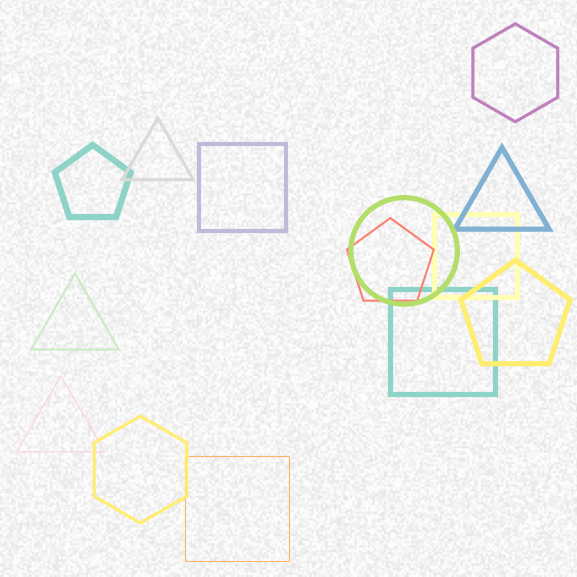[{"shape": "square", "thickness": 2.5, "radius": 0.46, "center": [0.766, 0.407]}, {"shape": "pentagon", "thickness": 3, "radius": 0.35, "center": [0.161, 0.679]}, {"shape": "square", "thickness": 2.5, "radius": 0.36, "center": [0.823, 0.557]}, {"shape": "square", "thickness": 2, "radius": 0.38, "center": [0.419, 0.675]}, {"shape": "pentagon", "thickness": 1, "radius": 0.4, "center": [0.676, 0.542]}, {"shape": "triangle", "thickness": 2.5, "radius": 0.47, "center": [0.869, 0.649]}, {"shape": "square", "thickness": 0.5, "radius": 0.45, "center": [0.411, 0.119]}, {"shape": "circle", "thickness": 2.5, "radius": 0.46, "center": [0.7, 0.565]}, {"shape": "triangle", "thickness": 0.5, "radius": 0.44, "center": [0.105, 0.261]}, {"shape": "triangle", "thickness": 1.5, "radius": 0.36, "center": [0.273, 0.724]}, {"shape": "hexagon", "thickness": 1.5, "radius": 0.42, "center": [0.892, 0.873]}, {"shape": "triangle", "thickness": 1, "radius": 0.44, "center": [0.13, 0.438]}, {"shape": "hexagon", "thickness": 1.5, "radius": 0.46, "center": [0.243, 0.186]}, {"shape": "pentagon", "thickness": 2.5, "radius": 0.5, "center": [0.893, 0.45]}]